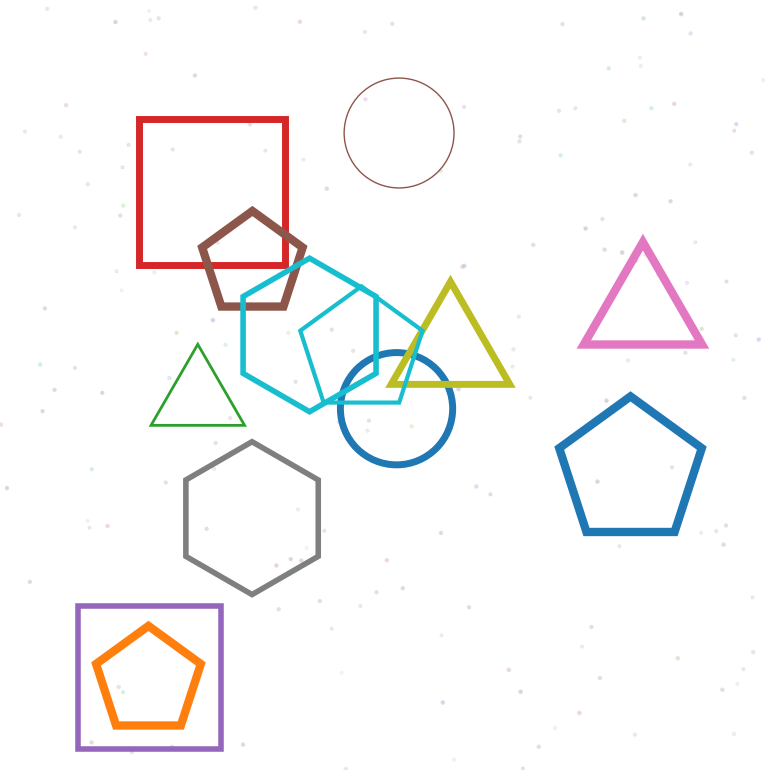[{"shape": "circle", "thickness": 2.5, "radius": 0.36, "center": [0.515, 0.469]}, {"shape": "pentagon", "thickness": 3, "radius": 0.49, "center": [0.819, 0.388]}, {"shape": "pentagon", "thickness": 3, "radius": 0.36, "center": [0.193, 0.116]}, {"shape": "triangle", "thickness": 1, "radius": 0.35, "center": [0.257, 0.483]}, {"shape": "square", "thickness": 2.5, "radius": 0.47, "center": [0.275, 0.75]}, {"shape": "square", "thickness": 2, "radius": 0.46, "center": [0.194, 0.12]}, {"shape": "pentagon", "thickness": 3, "radius": 0.34, "center": [0.328, 0.657]}, {"shape": "circle", "thickness": 0.5, "radius": 0.36, "center": [0.518, 0.827]}, {"shape": "triangle", "thickness": 3, "radius": 0.44, "center": [0.835, 0.597]}, {"shape": "hexagon", "thickness": 2, "radius": 0.5, "center": [0.327, 0.327]}, {"shape": "triangle", "thickness": 2.5, "radius": 0.44, "center": [0.585, 0.545]}, {"shape": "hexagon", "thickness": 2, "radius": 0.5, "center": [0.402, 0.565]}, {"shape": "pentagon", "thickness": 1.5, "radius": 0.42, "center": [0.469, 0.545]}]